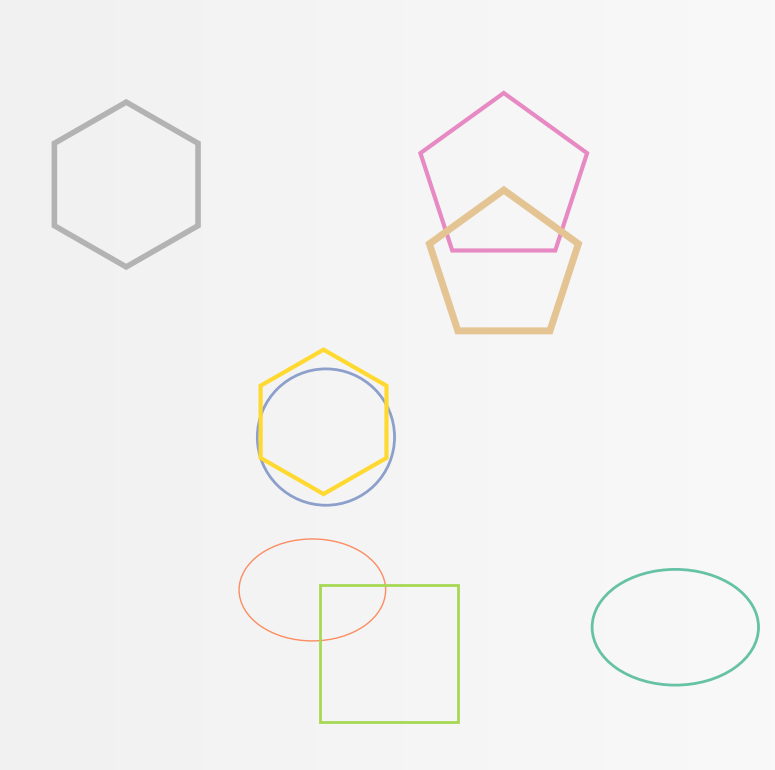[{"shape": "oval", "thickness": 1, "radius": 0.54, "center": [0.871, 0.185]}, {"shape": "oval", "thickness": 0.5, "radius": 0.47, "center": [0.403, 0.234]}, {"shape": "circle", "thickness": 1, "radius": 0.44, "center": [0.421, 0.432]}, {"shape": "pentagon", "thickness": 1.5, "radius": 0.57, "center": [0.65, 0.766]}, {"shape": "square", "thickness": 1, "radius": 0.44, "center": [0.502, 0.151]}, {"shape": "hexagon", "thickness": 1.5, "radius": 0.47, "center": [0.417, 0.452]}, {"shape": "pentagon", "thickness": 2.5, "radius": 0.51, "center": [0.65, 0.652]}, {"shape": "hexagon", "thickness": 2, "radius": 0.54, "center": [0.163, 0.76]}]